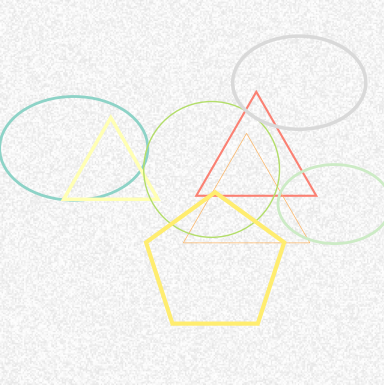[{"shape": "oval", "thickness": 2, "radius": 0.96, "center": [0.192, 0.615]}, {"shape": "triangle", "thickness": 2.5, "radius": 0.71, "center": [0.288, 0.553]}, {"shape": "triangle", "thickness": 1.5, "radius": 0.9, "center": [0.666, 0.581]}, {"shape": "triangle", "thickness": 0.5, "radius": 0.95, "center": [0.64, 0.464]}, {"shape": "circle", "thickness": 1, "radius": 0.88, "center": [0.55, 0.56]}, {"shape": "oval", "thickness": 2.5, "radius": 0.86, "center": [0.777, 0.785]}, {"shape": "oval", "thickness": 2, "radius": 0.73, "center": [0.869, 0.47]}, {"shape": "pentagon", "thickness": 3, "radius": 0.94, "center": [0.559, 0.312]}]